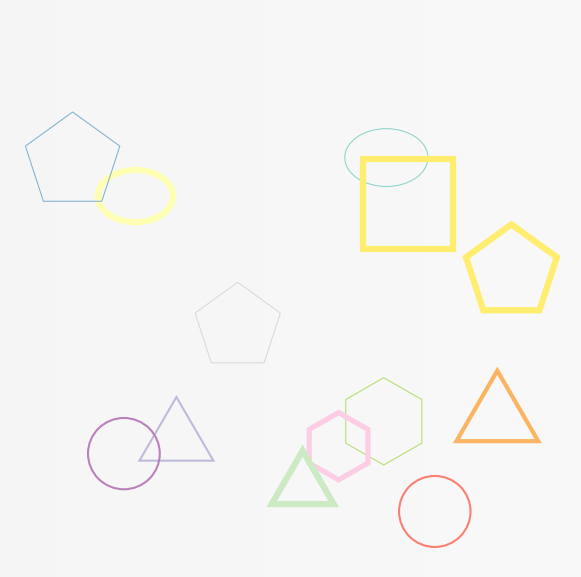[{"shape": "oval", "thickness": 0.5, "radius": 0.36, "center": [0.665, 0.726]}, {"shape": "oval", "thickness": 3, "radius": 0.32, "center": [0.233, 0.66]}, {"shape": "triangle", "thickness": 1, "radius": 0.37, "center": [0.304, 0.238]}, {"shape": "circle", "thickness": 1, "radius": 0.31, "center": [0.748, 0.113]}, {"shape": "pentagon", "thickness": 0.5, "radius": 0.43, "center": [0.125, 0.72]}, {"shape": "triangle", "thickness": 2, "radius": 0.41, "center": [0.856, 0.276]}, {"shape": "hexagon", "thickness": 0.5, "radius": 0.38, "center": [0.66, 0.27]}, {"shape": "hexagon", "thickness": 2.5, "radius": 0.29, "center": [0.582, 0.226]}, {"shape": "pentagon", "thickness": 0.5, "radius": 0.39, "center": [0.409, 0.433]}, {"shape": "circle", "thickness": 1, "radius": 0.31, "center": [0.213, 0.214]}, {"shape": "triangle", "thickness": 3, "radius": 0.31, "center": [0.521, 0.157]}, {"shape": "square", "thickness": 3, "radius": 0.39, "center": [0.702, 0.646]}, {"shape": "pentagon", "thickness": 3, "radius": 0.41, "center": [0.88, 0.528]}]